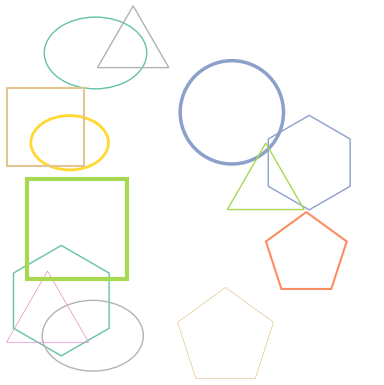[{"shape": "hexagon", "thickness": 1, "radius": 0.72, "center": [0.159, 0.219]}, {"shape": "oval", "thickness": 1, "radius": 0.67, "center": [0.248, 0.862]}, {"shape": "pentagon", "thickness": 1.5, "radius": 0.55, "center": [0.796, 0.339]}, {"shape": "circle", "thickness": 2.5, "radius": 0.67, "center": [0.602, 0.708]}, {"shape": "hexagon", "thickness": 1, "radius": 0.61, "center": [0.803, 0.578]}, {"shape": "triangle", "thickness": 0.5, "radius": 0.62, "center": [0.124, 0.173]}, {"shape": "square", "thickness": 3, "radius": 0.65, "center": [0.2, 0.405]}, {"shape": "triangle", "thickness": 1, "radius": 0.57, "center": [0.69, 0.513]}, {"shape": "oval", "thickness": 2, "radius": 0.5, "center": [0.181, 0.629]}, {"shape": "pentagon", "thickness": 0.5, "radius": 0.65, "center": [0.586, 0.123]}, {"shape": "square", "thickness": 1.5, "radius": 0.5, "center": [0.117, 0.67]}, {"shape": "oval", "thickness": 1, "radius": 0.66, "center": [0.241, 0.128]}, {"shape": "triangle", "thickness": 1, "radius": 0.53, "center": [0.346, 0.878]}]